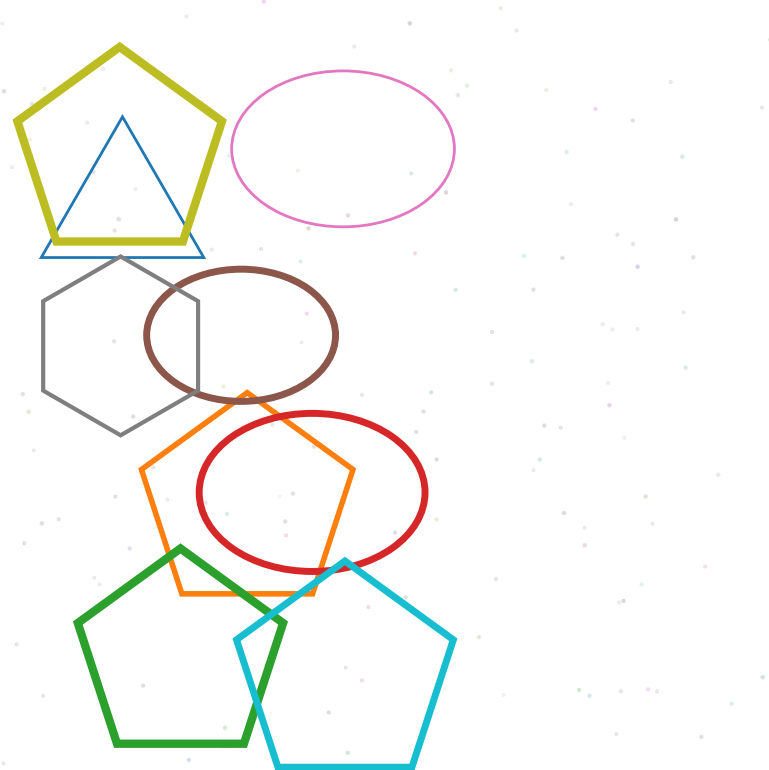[{"shape": "triangle", "thickness": 1, "radius": 0.61, "center": [0.159, 0.726]}, {"shape": "pentagon", "thickness": 2, "radius": 0.72, "center": [0.321, 0.346]}, {"shape": "pentagon", "thickness": 3, "radius": 0.7, "center": [0.234, 0.148]}, {"shape": "oval", "thickness": 2.5, "radius": 0.73, "center": [0.405, 0.361]}, {"shape": "oval", "thickness": 2.5, "radius": 0.61, "center": [0.313, 0.565]}, {"shape": "oval", "thickness": 1, "radius": 0.72, "center": [0.446, 0.807]}, {"shape": "hexagon", "thickness": 1.5, "radius": 0.58, "center": [0.157, 0.551]}, {"shape": "pentagon", "thickness": 3, "radius": 0.7, "center": [0.155, 0.799]}, {"shape": "pentagon", "thickness": 2.5, "radius": 0.74, "center": [0.448, 0.123]}]